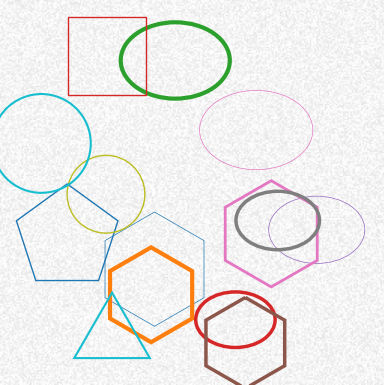[{"shape": "hexagon", "thickness": 0.5, "radius": 0.74, "center": [0.401, 0.301]}, {"shape": "pentagon", "thickness": 1, "radius": 0.69, "center": [0.175, 0.384]}, {"shape": "hexagon", "thickness": 3, "radius": 0.62, "center": [0.392, 0.234]}, {"shape": "oval", "thickness": 3, "radius": 0.71, "center": [0.455, 0.843]}, {"shape": "oval", "thickness": 2.5, "radius": 0.52, "center": [0.612, 0.17]}, {"shape": "square", "thickness": 1, "radius": 0.51, "center": [0.279, 0.854]}, {"shape": "oval", "thickness": 0.5, "radius": 0.62, "center": [0.823, 0.403]}, {"shape": "hexagon", "thickness": 2.5, "radius": 0.59, "center": [0.637, 0.109]}, {"shape": "oval", "thickness": 0.5, "radius": 0.74, "center": [0.665, 0.662]}, {"shape": "hexagon", "thickness": 2, "radius": 0.69, "center": [0.704, 0.393]}, {"shape": "oval", "thickness": 2.5, "radius": 0.54, "center": [0.721, 0.427]}, {"shape": "circle", "thickness": 1, "radius": 0.5, "center": [0.275, 0.496]}, {"shape": "circle", "thickness": 1.5, "radius": 0.64, "center": [0.107, 0.627]}, {"shape": "triangle", "thickness": 1.5, "radius": 0.57, "center": [0.291, 0.127]}]